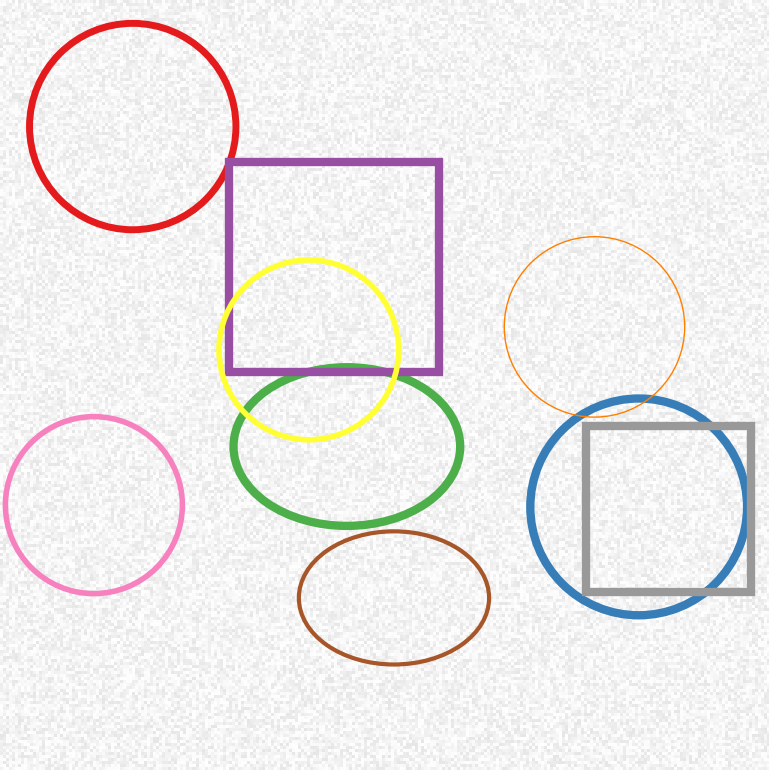[{"shape": "circle", "thickness": 2.5, "radius": 0.67, "center": [0.172, 0.836]}, {"shape": "circle", "thickness": 3, "radius": 0.7, "center": [0.829, 0.342]}, {"shape": "oval", "thickness": 3, "radius": 0.74, "center": [0.45, 0.42]}, {"shape": "square", "thickness": 3, "radius": 0.68, "center": [0.434, 0.653]}, {"shape": "circle", "thickness": 0.5, "radius": 0.59, "center": [0.772, 0.575]}, {"shape": "circle", "thickness": 2, "radius": 0.58, "center": [0.401, 0.546]}, {"shape": "oval", "thickness": 1.5, "radius": 0.62, "center": [0.512, 0.223]}, {"shape": "circle", "thickness": 2, "radius": 0.57, "center": [0.122, 0.344]}, {"shape": "square", "thickness": 3, "radius": 0.54, "center": [0.868, 0.339]}]